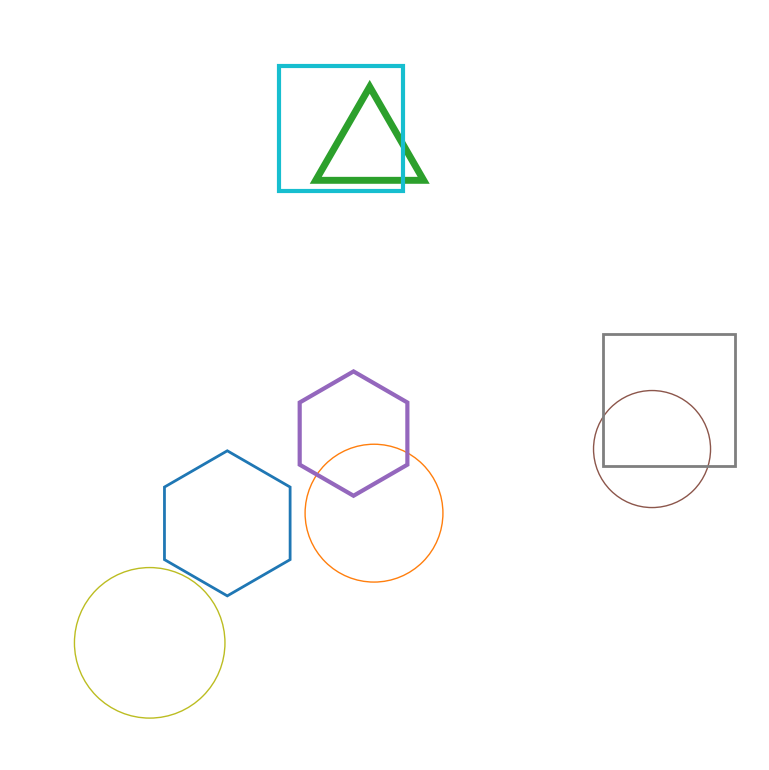[{"shape": "hexagon", "thickness": 1, "radius": 0.47, "center": [0.295, 0.32]}, {"shape": "circle", "thickness": 0.5, "radius": 0.45, "center": [0.486, 0.334]}, {"shape": "triangle", "thickness": 2.5, "radius": 0.4, "center": [0.48, 0.806]}, {"shape": "hexagon", "thickness": 1.5, "radius": 0.4, "center": [0.459, 0.437]}, {"shape": "circle", "thickness": 0.5, "radius": 0.38, "center": [0.847, 0.417]}, {"shape": "square", "thickness": 1, "radius": 0.43, "center": [0.869, 0.48]}, {"shape": "circle", "thickness": 0.5, "radius": 0.49, "center": [0.194, 0.165]}, {"shape": "square", "thickness": 1.5, "radius": 0.41, "center": [0.443, 0.833]}]